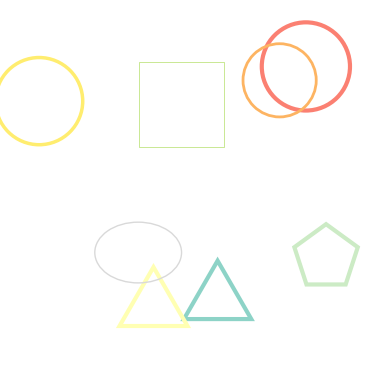[{"shape": "triangle", "thickness": 3, "radius": 0.51, "center": [0.565, 0.222]}, {"shape": "triangle", "thickness": 3, "radius": 0.51, "center": [0.399, 0.204]}, {"shape": "circle", "thickness": 3, "radius": 0.57, "center": [0.794, 0.827]}, {"shape": "circle", "thickness": 2, "radius": 0.48, "center": [0.726, 0.791]}, {"shape": "square", "thickness": 0.5, "radius": 0.55, "center": [0.472, 0.728]}, {"shape": "oval", "thickness": 1, "radius": 0.56, "center": [0.359, 0.344]}, {"shape": "pentagon", "thickness": 3, "radius": 0.43, "center": [0.847, 0.331]}, {"shape": "circle", "thickness": 2.5, "radius": 0.57, "center": [0.102, 0.737]}]